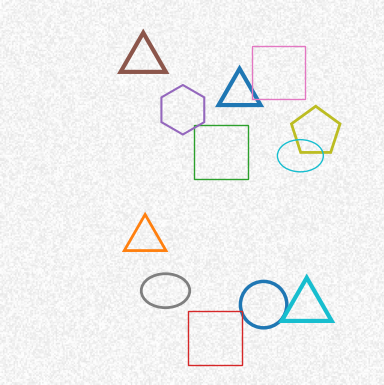[{"shape": "triangle", "thickness": 3, "radius": 0.31, "center": [0.622, 0.759]}, {"shape": "circle", "thickness": 2.5, "radius": 0.3, "center": [0.685, 0.209]}, {"shape": "triangle", "thickness": 2, "radius": 0.31, "center": [0.377, 0.38]}, {"shape": "square", "thickness": 1, "radius": 0.35, "center": [0.575, 0.604]}, {"shape": "square", "thickness": 1, "radius": 0.35, "center": [0.559, 0.122]}, {"shape": "hexagon", "thickness": 1.5, "radius": 0.32, "center": [0.475, 0.715]}, {"shape": "triangle", "thickness": 3, "radius": 0.34, "center": [0.372, 0.847]}, {"shape": "square", "thickness": 1, "radius": 0.34, "center": [0.723, 0.811]}, {"shape": "oval", "thickness": 2, "radius": 0.31, "center": [0.43, 0.245]}, {"shape": "pentagon", "thickness": 2, "radius": 0.33, "center": [0.82, 0.658]}, {"shape": "oval", "thickness": 1, "radius": 0.3, "center": [0.78, 0.595]}, {"shape": "triangle", "thickness": 3, "radius": 0.37, "center": [0.797, 0.204]}]